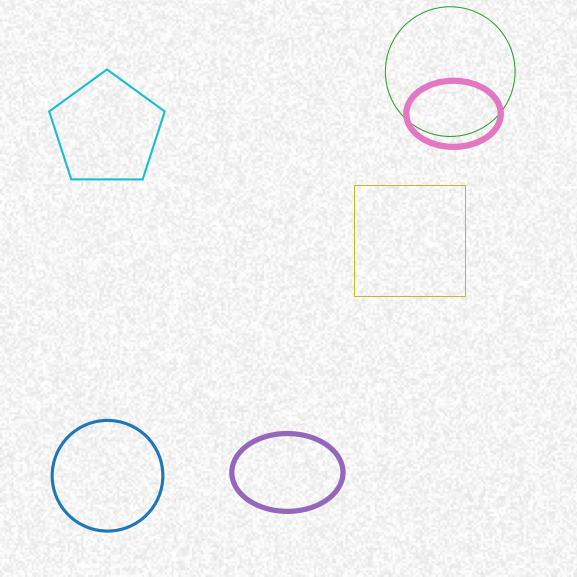[{"shape": "circle", "thickness": 1.5, "radius": 0.48, "center": [0.186, 0.175]}, {"shape": "circle", "thickness": 0.5, "radius": 0.56, "center": [0.78, 0.875]}, {"shape": "oval", "thickness": 2.5, "radius": 0.48, "center": [0.498, 0.181]}, {"shape": "oval", "thickness": 3, "radius": 0.41, "center": [0.785, 0.802]}, {"shape": "square", "thickness": 0.5, "radius": 0.48, "center": [0.71, 0.583]}, {"shape": "pentagon", "thickness": 1, "radius": 0.53, "center": [0.185, 0.774]}]